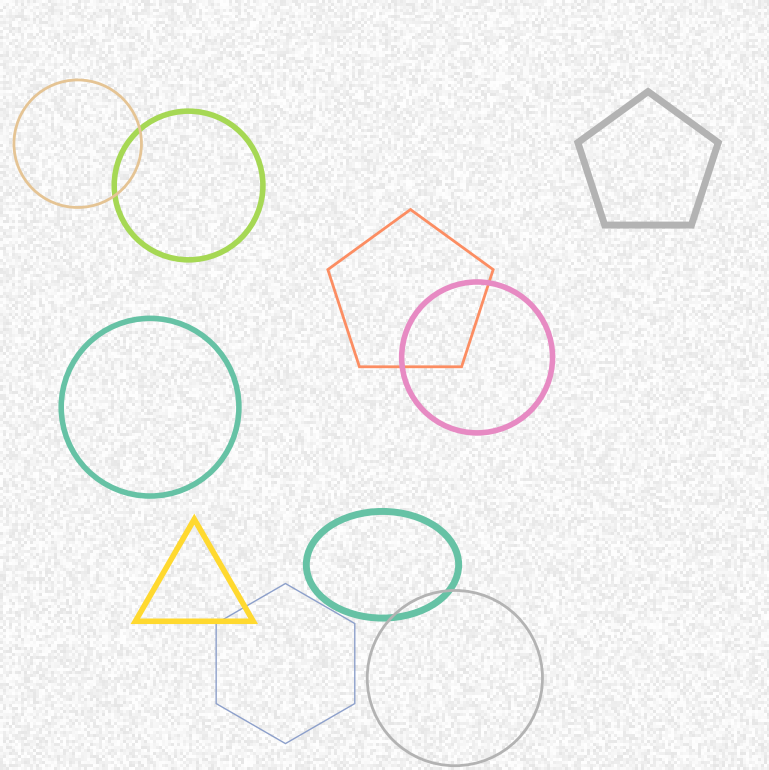[{"shape": "circle", "thickness": 2, "radius": 0.58, "center": [0.195, 0.471]}, {"shape": "oval", "thickness": 2.5, "radius": 0.49, "center": [0.497, 0.267]}, {"shape": "pentagon", "thickness": 1, "radius": 0.56, "center": [0.533, 0.615]}, {"shape": "hexagon", "thickness": 0.5, "radius": 0.52, "center": [0.371, 0.138]}, {"shape": "circle", "thickness": 2, "radius": 0.49, "center": [0.62, 0.536]}, {"shape": "circle", "thickness": 2, "radius": 0.48, "center": [0.245, 0.759]}, {"shape": "triangle", "thickness": 2, "radius": 0.44, "center": [0.252, 0.237]}, {"shape": "circle", "thickness": 1, "radius": 0.41, "center": [0.101, 0.813]}, {"shape": "pentagon", "thickness": 2.5, "radius": 0.48, "center": [0.842, 0.785]}, {"shape": "circle", "thickness": 1, "radius": 0.57, "center": [0.591, 0.119]}]